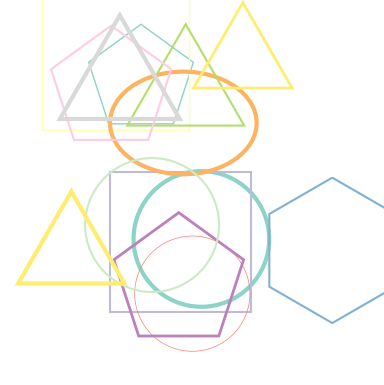[{"shape": "circle", "thickness": 3, "radius": 0.88, "center": [0.523, 0.379]}, {"shape": "pentagon", "thickness": 1, "radius": 0.71, "center": [0.366, 0.794]}, {"shape": "square", "thickness": 1, "radius": 0.95, "center": [0.3, 0.852]}, {"shape": "square", "thickness": 1.5, "radius": 0.91, "center": [0.468, 0.372]}, {"shape": "circle", "thickness": 0.5, "radius": 0.75, "center": [0.499, 0.237]}, {"shape": "hexagon", "thickness": 1.5, "radius": 0.94, "center": [0.863, 0.35]}, {"shape": "oval", "thickness": 3, "radius": 0.95, "center": [0.476, 0.681]}, {"shape": "triangle", "thickness": 1.5, "radius": 0.88, "center": [0.482, 0.762]}, {"shape": "pentagon", "thickness": 1.5, "radius": 0.82, "center": [0.289, 0.769]}, {"shape": "triangle", "thickness": 3, "radius": 0.9, "center": [0.311, 0.781]}, {"shape": "pentagon", "thickness": 2, "radius": 0.89, "center": [0.464, 0.271]}, {"shape": "circle", "thickness": 1.5, "radius": 0.87, "center": [0.395, 0.416]}, {"shape": "triangle", "thickness": 2, "radius": 0.74, "center": [0.631, 0.845]}, {"shape": "triangle", "thickness": 3, "radius": 0.8, "center": [0.185, 0.343]}]